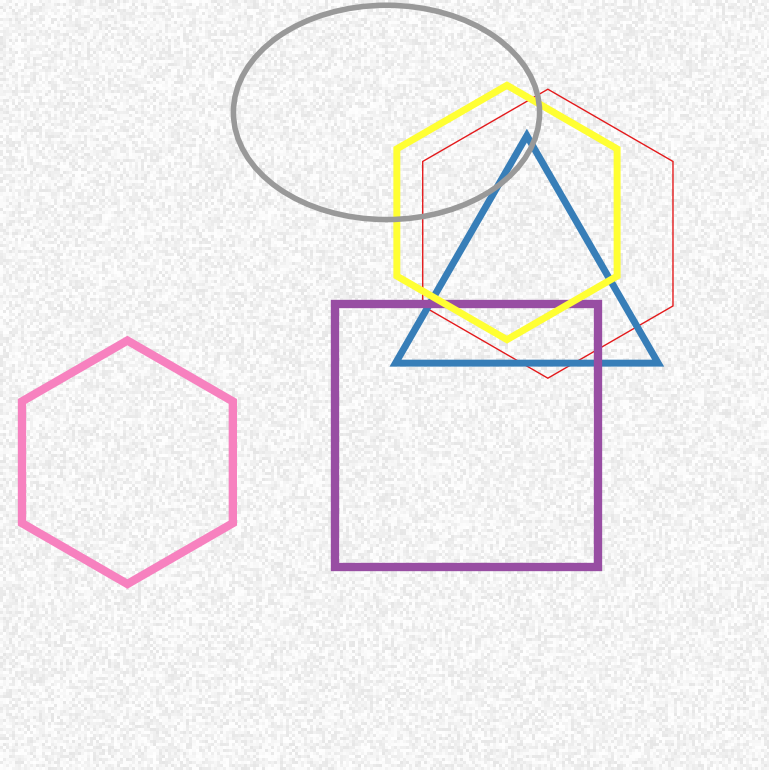[{"shape": "hexagon", "thickness": 0.5, "radius": 0.94, "center": [0.711, 0.696]}, {"shape": "triangle", "thickness": 2.5, "radius": 0.98, "center": [0.684, 0.627]}, {"shape": "square", "thickness": 3, "radius": 0.85, "center": [0.606, 0.434]}, {"shape": "hexagon", "thickness": 2.5, "radius": 0.83, "center": [0.658, 0.724]}, {"shape": "hexagon", "thickness": 3, "radius": 0.79, "center": [0.165, 0.4]}, {"shape": "oval", "thickness": 2, "radius": 0.99, "center": [0.502, 0.854]}]